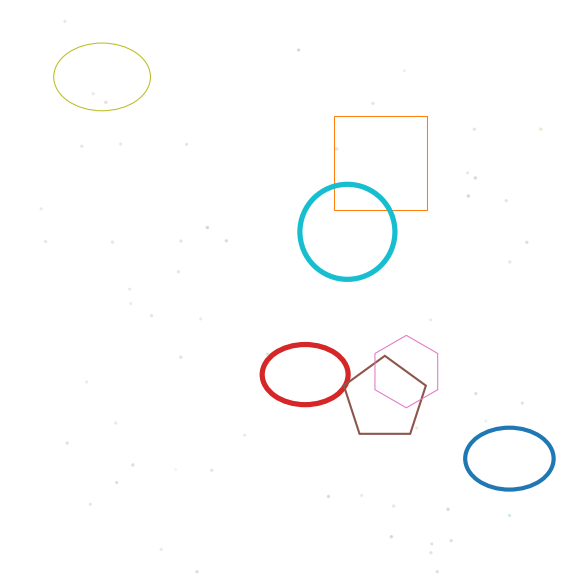[{"shape": "oval", "thickness": 2, "radius": 0.38, "center": [0.882, 0.205]}, {"shape": "square", "thickness": 0.5, "radius": 0.41, "center": [0.659, 0.717]}, {"shape": "oval", "thickness": 2.5, "radius": 0.37, "center": [0.528, 0.35]}, {"shape": "pentagon", "thickness": 1, "radius": 0.37, "center": [0.666, 0.308]}, {"shape": "hexagon", "thickness": 0.5, "radius": 0.31, "center": [0.704, 0.356]}, {"shape": "oval", "thickness": 0.5, "radius": 0.42, "center": [0.177, 0.866]}, {"shape": "circle", "thickness": 2.5, "radius": 0.41, "center": [0.602, 0.598]}]